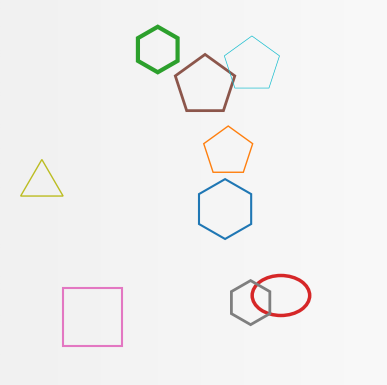[{"shape": "hexagon", "thickness": 1.5, "radius": 0.39, "center": [0.581, 0.457]}, {"shape": "pentagon", "thickness": 1, "radius": 0.33, "center": [0.589, 0.606]}, {"shape": "hexagon", "thickness": 3, "radius": 0.3, "center": [0.407, 0.871]}, {"shape": "oval", "thickness": 2.5, "radius": 0.37, "center": [0.725, 0.232]}, {"shape": "pentagon", "thickness": 2, "radius": 0.4, "center": [0.529, 0.778]}, {"shape": "square", "thickness": 1.5, "radius": 0.38, "center": [0.239, 0.176]}, {"shape": "hexagon", "thickness": 2, "radius": 0.29, "center": [0.647, 0.214]}, {"shape": "triangle", "thickness": 1, "radius": 0.32, "center": [0.108, 0.522]}, {"shape": "pentagon", "thickness": 0.5, "radius": 0.37, "center": [0.65, 0.832]}]